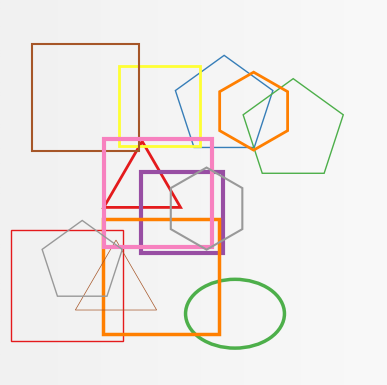[{"shape": "triangle", "thickness": 2, "radius": 0.57, "center": [0.367, 0.519]}, {"shape": "square", "thickness": 1, "radius": 0.72, "center": [0.172, 0.258]}, {"shape": "pentagon", "thickness": 1, "radius": 0.66, "center": [0.578, 0.724]}, {"shape": "pentagon", "thickness": 1, "radius": 0.68, "center": [0.757, 0.66]}, {"shape": "oval", "thickness": 2.5, "radius": 0.64, "center": [0.606, 0.185]}, {"shape": "square", "thickness": 3, "radius": 0.53, "center": [0.47, 0.449]}, {"shape": "square", "thickness": 2.5, "radius": 0.75, "center": [0.415, 0.282]}, {"shape": "hexagon", "thickness": 2, "radius": 0.51, "center": [0.655, 0.711]}, {"shape": "square", "thickness": 2, "radius": 0.52, "center": [0.411, 0.725]}, {"shape": "square", "thickness": 1.5, "radius": 0.7, "center": [0.221, 0.747]}, {"shape": "triangle", "thickness": 0.5, "radius": 0.61, "center": [0.299, 0.255]}, {"shape": "square", "thickness": 3, "radius": 0.7, "center": [0.408, 0.498]}, {"shape": "hexagon", "thickness": 1.5, "radius": 0.53, "center": [0.533, 0.458]}, {"shape": "pentagon", "thickness": 1, "radius": 0.54, "center": [0.212, 0.319]}]